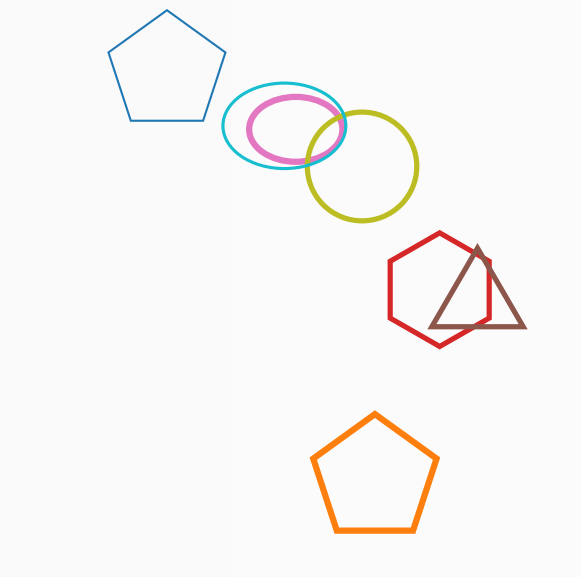[{"shape": "pentagon", "thickness": 1, "radius": 0.53, "center": [0.287, 0.876]}, {"shape": "pentagon", "thickness": 3, "radius": 0.56, "center": [0.645, 0.171]}, {"shape": "hexagon", "thickness": 2.5, "radius": 0.49, "center": [0.756, 0.498]}, {"shape": "triangle", "thickness": 2.5, "radius": 0.45, "center": [0.822, 0.479]}, {"shape": "oval", "thickness": 3, "radius": 0.4, "center": [0.509, 0.775]}, {"shape": "circle", "thickness": 2.5, "radius": 0.47, "center": [0.623, 0.711]}, {"shape": "oval", "thickness": 1.5, "radius": 0.53, "center": [0.489, 0.781]}]